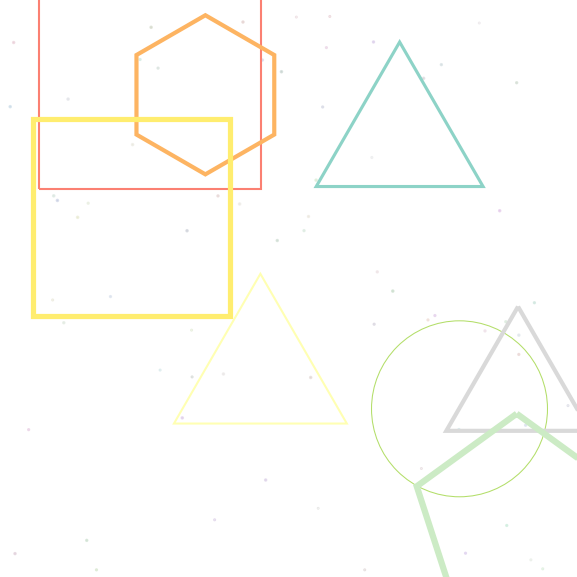[{"shape": "triangle", "thickness": 1.5, "radius": 0.83, "center": [0.692, 0.76]}, {"shape": "triangle", "thickness": 1, "radius": 0.86, "center": [0.451, 0.352]}, {"shape": "square", "thickness": 1, "radius": 0.96, "center": [0.26, 0.865]}, {"shape": "hexagon", "thickness": 2, "radius": 0.69, "center": [0.356, 0.835]}, {"shape": "circle", "thickness": 0.5, "radius": 0.76, "center": [0.796, 0.291]}, {"shape": "triangle", "thickness": 2, "radius": 0.72, "center": [0.897, 0.325]}, {"shape": "pentagon", "thickness": 3, "radius": 0.91, "center": [0.895, 0.101]}, {"shape": "square", "thickness": 2.5, "radius": 0.85, "center": [0.228, 0.623]}]